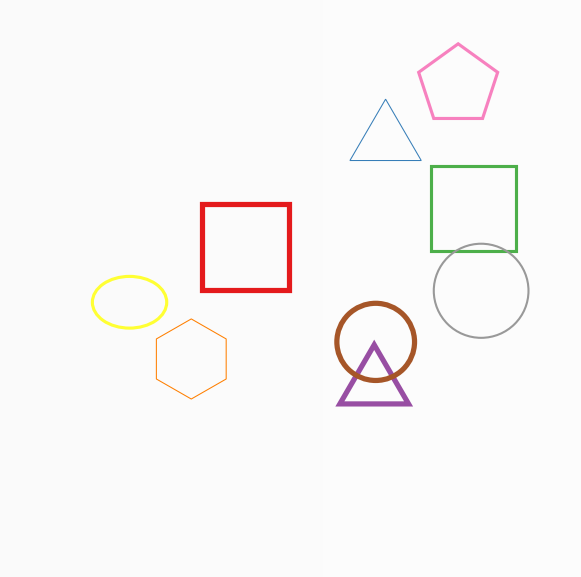[{"shape": "square", "thickness": 2.5, "radius": 0.37, "center": [0.423, 0.572]}, {"shape": "triangle", "thickness": 0.5, "radius": 0.35, "center": [0.663, 0.757]}, {"shape": "square", "thickness": 1.5, "radius": 0.37, "center": [0.814, 0.638]}, {"shape": "triangle", "thickness": 2.5, "radius": 0.34, "center": [0.644, 0.334]}, {"shape": "hexagon", "thickness": 0.5, "radius": 0.35, "center": [0.329, 0.378]}, {"shape": "oval", "thickness": 1.5, "radius": 0.32, "center": [0.223, 0.476]}, {"shape": "circle", "thickness": 2.5, "radius": 0.33, "center": [0.646, 0.407]}, {"shape": "pentagon", "thickness": 1.5, "radius": 0.36, "center": [0.788, 0.852]}, {"shape": "circle", "thickness": 1, "radius": 0.41, "center": [0.828, 0.496]}]